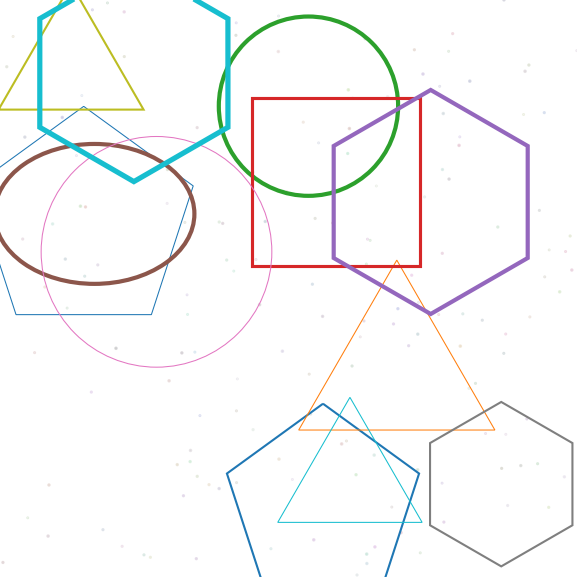[{"shape": "pentagon", "thickness": 1, "radius": 0.87, "center": [0.559, 0.125]}, {"shape": "pentagon", "thickness": 0.5, "radius": 1.0, "center": [0.145, 0.616]}, {"shape": "triangle", "thickness": 0.5, "radius": 0.98, "center": [0.687, 0.353]}, {"shape": "circle", "thickness": 2, "radius": 0.78, "center": [0.534, 0.815]}, {"shape": "square", "thickness": 1.5, "radius": 0.73, "center": [0.582, 0.684]}, {"shape": "hexagon", "thickness": 2, "radius": 0.97, "center": [0.746, 0.649]}, {"shape": "oval", "thickness": 2, "radius": 0.87, "center": [0.164, 0.629]}, {"shape": "circle", "thickness": 0.5, "radius": 1.0, "center": [0.271, 0.563]}, {"shape": "hexagon", "thickness": 1, "radius": 0.71, "center": [0.868, 0.161]}, {"shape": "triangle", "thickness": 1, "radius": 0.72, "center": [0.123, 0.882]}, {"shape": "hexagon", "thickness": 2.5, "radius": 0.94, "center": [0.232, 0.873]}, {"shape": "triangle", "thickness": 0.5, "radius": 0.72, "center": [0.606, 0.167]}]